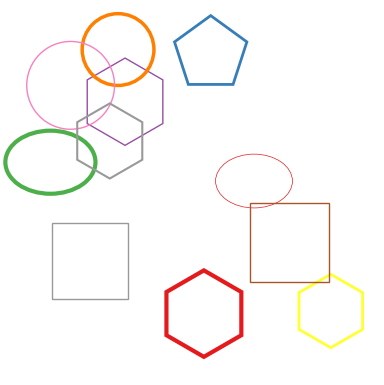[{"shape": "oval", "thickness": 0.5, "radius": 0.5, "center": [0.66, 0.53]}, {"shape": "hexagon", "thickness": 3, "radius": 0.56, "center": [0.53, 0.185]}, {"shape": "pentagon", "thickness": 2, "radius": 0.49, "center": [0.547, 0.861]}, {"shape": "oval", "thickness": 3, "radius": 0.59, "center": [0.131, 0.579]}, {"shape": "hexagon", "thickness": 1, "radius": 0.57, "center": [0.325, 0.736]}, {"shape": "circle", "thickness": 2.5, "radius": 0.47, "center": [0.307, 0.871]}, {"shape": "hexagon", "thickness": 2, "radius": 0.48, "center": [0.859, 0.192]}, {"shape": "square", "thickness": 1, "radius": 0.51, "center": [0.752, 0.37]}, {"shape": "circle", "thickness": 1, "radius": 0.57, "center": [0.183, 0.778]}, {"shape": "hexagon", "thickness": 1.5, "radius": 0.49, "center": [0.285, 0.634]}, {"shape": "square", "thickness": 1, "radius": 0.5, "center": [0.234, 0.322]}]